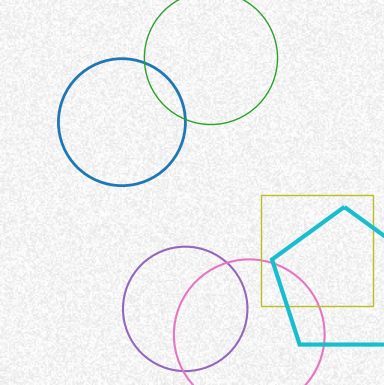[{"shape": "circle", "thickness": 2, "radius": 0.82, "center": [0.317, 0.683]}, {"shape": "circle", "thickness": 1, "radius": 0.86, "center": [0.548, 0.849]}, {"shape": "circle", "thickness": 1.5, "radius": 0.81, "center": [0.481, 0.198]}, {"shape": "circle", "thickness": 1.5, "radius": 0.98, "center": [0.647, 0.131]}, {"shape": "square", "thickness": 1, "radius": 0.73, "center": [0.824, 0.349]}, {"shape": "pentagon", "thickness": 3, "radius": 0.99, "center": [0.894, 0.265]}]